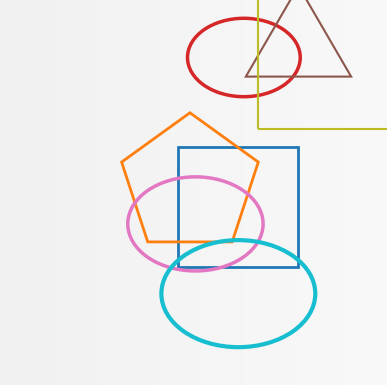[{"shape": "square", "thickness": 2, "radius": 0.78, "center": [0.614, 0.463]}, {"shape": "pentagon", "thickness": 2, "radius": 0.93, "center": [0.49, 0.522]}, {"shape": "oval", "thickness": 2.5, "radius": 0.73, "center": [0.629, 0.851]}, {"shape": "triangle", "thickness": 1.5, "radius": 0.78, "center": [0.77, 0.879]}, {"shape": "oval", "thickness": 2.5, "radius": 0.87, "center": [0.504, 0.418]}, {"shape": "square", "thickness": 1.5, "radius": 0.89, "center": [0.843, 0.844]}, {"shape": "oval", "thickness": 3, "radius": 0.99, "center": [0.615, 0.237]}]